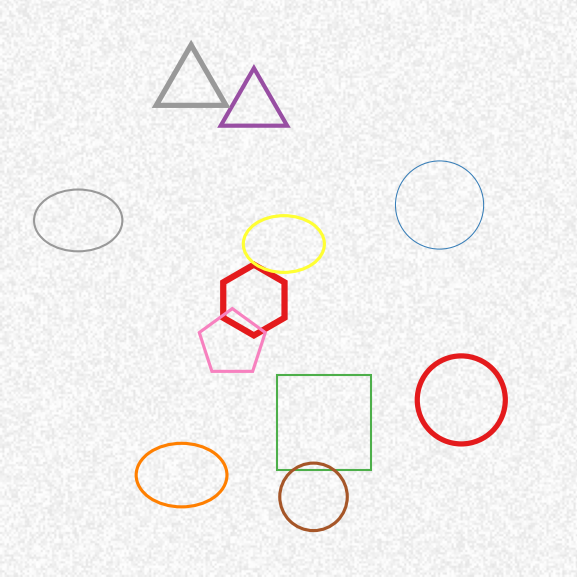[{"shape": "hexagon", "thickness": 3, "radius": 0.31, "center": [0.44, 0.48]}, {"shape": "circle", "thickness": 2.5, "radius": 0.38, "center": [0.799, 0.307]}, {"shape": "circle", "thickness": 0.5, "radius": 0.38, "center": [0.761, 0.644]}, {"shape": "square", "thickness": 1, "radius": 0.41, "center": [0.561, 0.268]}, {"shape": "triangle", "thickness": 2, "radius": 0.33, "center": [0.44, 0.815]}, {"shape": "oval", "thickness": 1.5, "radius": 0.39, "center": [0.314, 0.176]}, {"shape": "oval", "thickness": 1.5, "radius": 0.35, "center": [0.492, 0.577]}, {"shape": "circle", "thickness": 1.5, "radius": 0.29, "center": [0.543, 0.139]}, {"shape": "pentagon", "thickness": 1.5, "radius": 0.3, "center": [0.402, 0.405]}, {"shape": "oval", "thickness": 1, "radius": 0.38, "center": [0.135, 0.617]}, {"shape": "triangle", "thickness": 2.5, "radius": 0.35, "center": [0.331, 0.852]}]